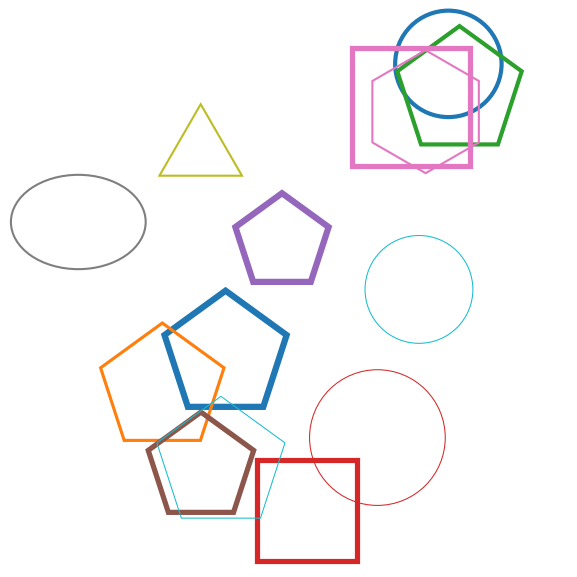[{"shape": "circle", "thickness": 2, "radius": 0.46, "center": [0.776, 0.889]}, {"shape": "pentagon", "thickness": 3, "radius": 0.56, "center": [0.391, 0.385]}, {"shape": "pentagon", "thickness": 1.5, "radius": 0.56, "center": [0.281, 0.327]}, {"shape": "pentagon", "thickness": 2, "radius": 0.57, "center": [0.796, 0.841]}, {"shape": "square", "thickness": 2.5, "radius": 0.43, "center": [0.532, 0.115]}, {"shape": "circle", "thickness": 0.5, "radius": 0.59, "center": [0.654, 0.241]}, {"shape": "pentagon", "thickness": 3, "radius": 0.42, "center": [0.488, 0.58]}, {"shape": "pentagon", "thickness": 2.5, "radius": 0.48, "center": [0.348, 0.19]}, {"shape": "square", "thickness": 2.5, "radius": 0.51, "center": [0.712, 0.814]}, {"shape": "hexagon", "thickness": 1, "radius": 0.53, "center": [0.737, 0.806]}, {"shape": "oval", "thickness": 1, "radius": 0.58, "center": [0.136, 0.615]}, {"shape": "triangle", "thickness": 1, "radius": 0.41, "center": [0.348, 0.736]}, {"shape": "circle", "thickness": 0.5, "radius": 0.47, "center": [0.725, 0.498]}, {"shape": "pentagon", "thickness": 0.5, "radius": 0.58, "center": [0.383, 0.196]}]